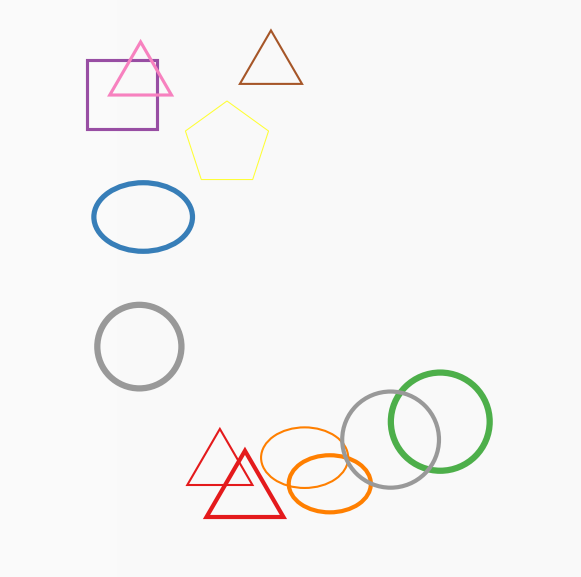[{"shape": "triangle", "thickness": 1, "radius": 0.32, "center": [0.378, 0.192]}, {"shape": "triangle", "thickness": 2, "radius": 0.38, "center": [0.421, 0.142]}, {"shape": "oval", "thickness": 2.5, "radius": 0.42, "center": [0.246, 0.623]}, {"shape": "circle", "thickness": 3, "radius": 0.43, "center": [0.757, 0.269]}, {"shape": "square", "thickness": 1.5, "radius": 0.3, "center": [0.211, 0.836]}, {"shape": "oval", "thickness": 2, "radius": 0.35, "center": [0.567, 0.161]}, {"shape": "oval", "thickness": 1, "radius": 0.37, "center": [0.524, 0.207]}, {"shape": "pentagon", "thickness": 0.5, "radius": 0.38, "center": [0.391, 0.749]}, {"shape": "triangle", "thickness": 1, "radius": 0.31, "center": [0.466, 0.885]}, {"shape": "triangle", "thickness": 1.5, "radius": 0.31, "center": [0.242, 0.865]}, {"shape": "circle", "thickness": 2, "radius": 0.42, "center": [0.672, 0.238]}, {"shape": "circle", "thickness": 3, "radius": 0.36, "center": [0.24, 0.399]}]